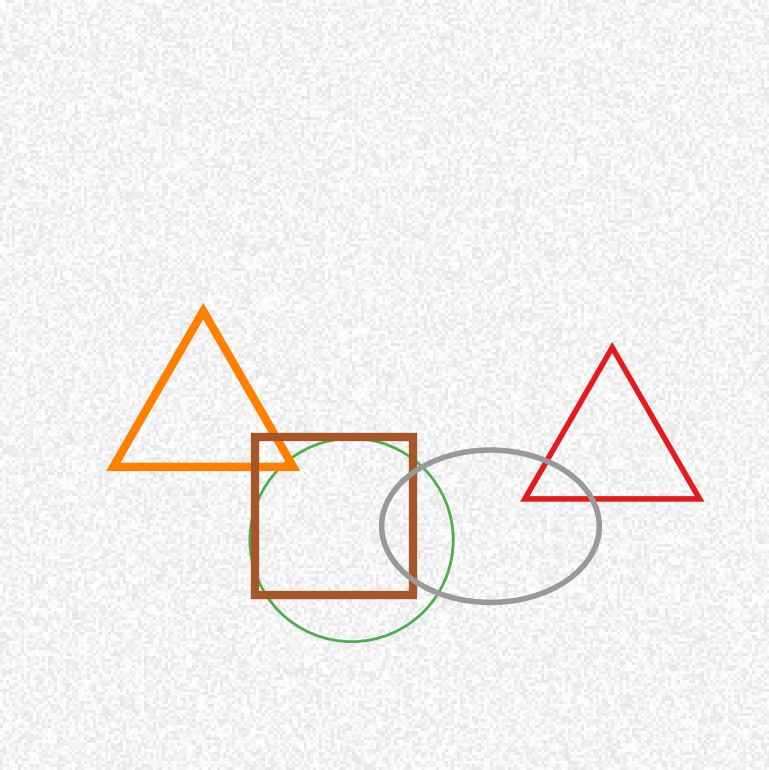[{"shape": "triangle", "thickness": 2, "radius": 0.66, "center": [0.795, 0.418]}, {"shape": "circle", "thickness": 1, "radius": 0.66, "center": [0.457, 0.299]}, {"shape": "triangle", "thickness": 3, "radius": 0.67, "center": [0.264, 0.461]}, {"shape": "square", "thickness": 3, "radius": 0.51, "center": [0.434, 0.33]}, {"shape": "oval", "thickness": 2, "radius": 0.71, "center": [0.637, 0.317]}]